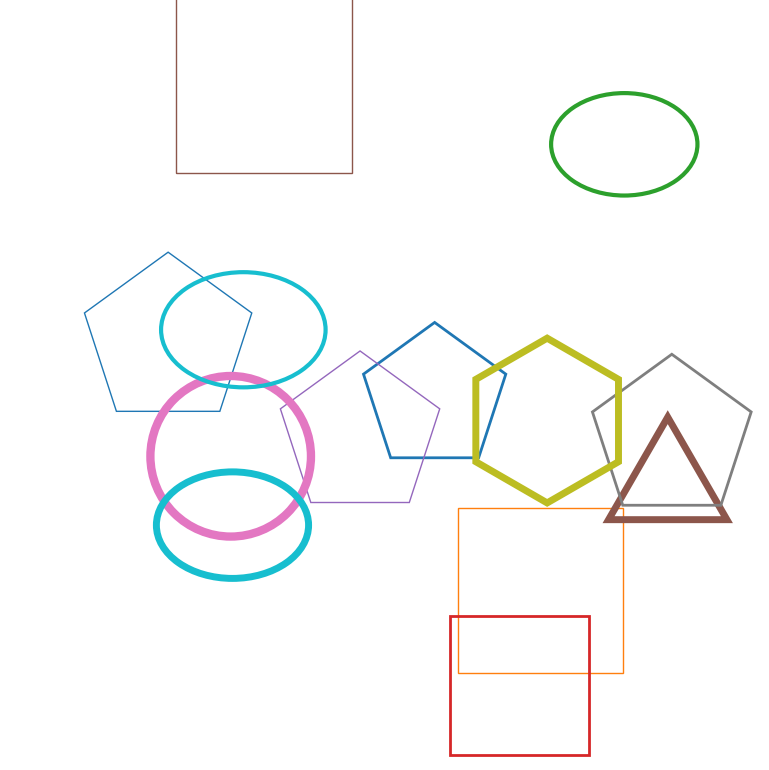[{"shape": "pentagon", "thickness": 0.5, "radius": 0.57, "center": [0.218, 0.558]}, {"shape": "pentagon", "thickness": 1, "radius": 0.49, "center": [0.564, 0.484]}, {"shape": "square", "thickness": 0.5, "radius": 0.54, "center": [0.702, 0.233]}, {"shape": "oval", "thickness": 1.5, "radius": 0.48, "center": [0.811, 0.813]}, {"shape": "square", "thickness": 1, "radius": 0.45, "center": [0.675, 0.11]}, {"shape": "pentagon", "thickness": 0.5, "radius": 0.54, "center": [0.468, 0.435]}, {"shape": "square", "thickness": 0.5, "radius": 0.57, "center": [0.343, 0.89]}, {"shape": "triangle", "thickness": 2.5, "radius": 0.44, "center": [0.867, 0.369]}, {"shape": "circle", "thickness": 3, "radius": 0.52, "center": [0.3, 0.407]}, {"shape": "pentagon", "thickness": 1, "radius": 0.54, "center": [0.872, 0.432]}, {"shape": "hexagon", "thickness": 2.5, "radius": 0.53, "center": [0.711, 0.454]}, {"shape": "oval", "thickness": 2.5, "radius": 0.49, "center": [0.302, 0.318]}, {"shape": "oval", "thickness": 1.5, "radius": 0.53, "center": [0.316, 0.572]}]